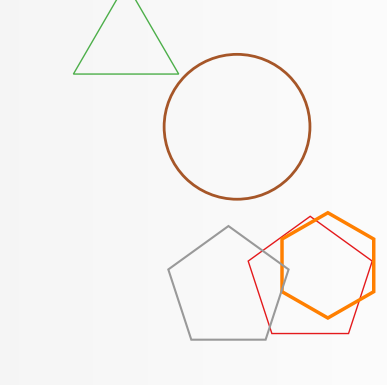[{"shape": "pentagon", "thickness": 1, "radius": 0.84, "center": [0.801, 0.27]}, {"shape": "triangle", "thickness": 1, "radius": 0.78, "center": [0.325, 0.886]}, {"shape": "hexagon", "thickness": 2.5, "radius": 0.68, "center": [0.846, 0.311]}, {"shape": "circle", "thickness": 2, "radius": 0.94, "center": [0.612, 0.671]}, {"shape": "pentagon", "thickness": 1.5, "radius": 0.82, "center": [0.59, 0.25]}]